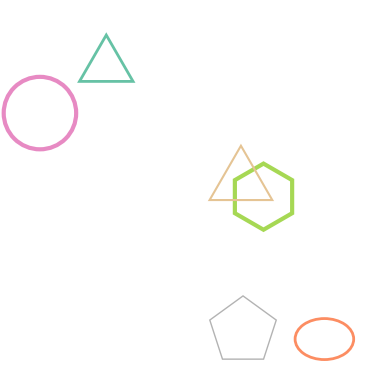[{"shape": "triangle", "thickness": 2, "radius": 0.4, "center": [0.276, 0.829]}, {"shape": "oval", "thickness": 2, "radius": 0.38, "center": [0.843, 0.119]}, {"shape": "circle", "thickness": 3, "radius": 0.47, "center": [0.104, 0.706]}, {"shape": "hexagon", "thickness": 3, "radius": 0.43, "center": [0.684, 0.489]}, {"shape": "triangle", "thickness": 1.5, "radius": 0.47, "center": [0.626, 0.527]}, {"shape": "pentagon", "thickness": 1, "radius": 0.45, "center": [0.631, 0.141]}]